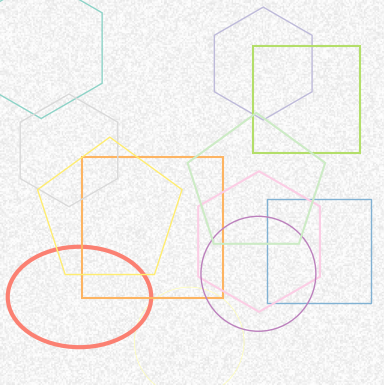[{"shape": "hexagon", "thickness": 1, "radius": 0.91, "center": [0.107, 0.875]}, {"shape": "circle", "thickness": 0.5, "radius": 0.71, "center": [0.492, 0.112]}, {"shape": "hexagon", "thickness": 1, "radius": 0.73, "center": [0.684, 0.835]}, {"shape": "oval", "thickness": 3, "radius": 0.93, "center": [0.206, 0.229]}, {"shape": "square", "thickness": 1, "radius": 0.68, "center": [0.829, 0.348]}, {"shape": "square", "thickness": 1.5, "radius": 0.92, "center": [0.396, 0.408]}, {"shape": "square", "thickness": 1.5, "radius": 0.69, "center": [0.795, 0.742]}, {"shape": "hexagon", "thickness": 1.5, "radius": 0.91, "center": [0.673, 0.373]}, {"shape": "hexagon", "thickness": 1, "radius": 0.73, "center": [0.179, 0.609]}, {"shape": "circle", "thickness": 1, "radius": 0.75, "center": [0.671, 0.289]}, {"shape": "pentagon", "thickness": 1.5, "radius": 0.94, "center": [0.666, 0.519]}, {"shape": "pentagon", "thickness": 1, "radius": 0.99, "center": [0.285, 0.447]}]